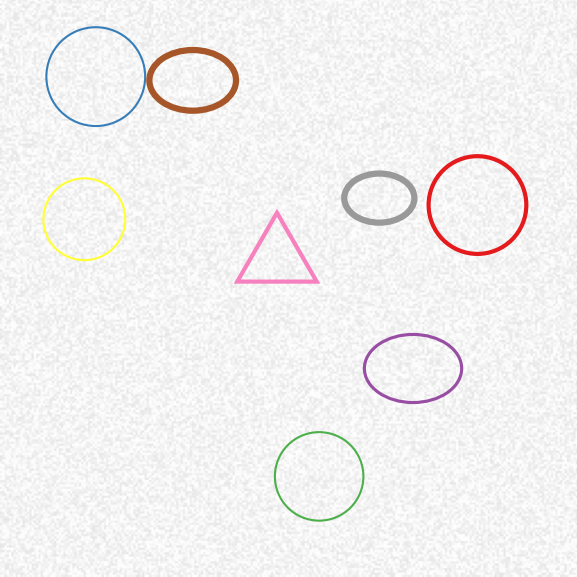[{"shape": "circle", "thickness": 2, "radius": 0.42, "center": [0.827, 0.644]}, {"shape": "circle", "thickness": 1, "radius": 0.43, "center": [0.166, 0.866]}, {"shape": "circle", "thickness": 1, "radius": 0.38, "center": [0.553, 0.174]}, {"shape": "oval", "thickness": 1.5, "radius": 0.42, "center": [0.715, 0.361]}, {"shape": "circle", "thickness": 1, "radius": 0.35, "center": [0.146, 0.62]}, {"shape": "oval", "thickness": 3, "radius": 0.38, "center": [0.334, 0.86]}, {"shape": "triangle", "thickness": 2, "radius": 0.4, "center": [0.48, 0.551]}, {"shape": "oval", "thickness": 3, "radius": 0.3, "center": [0.657, 0.656]}]